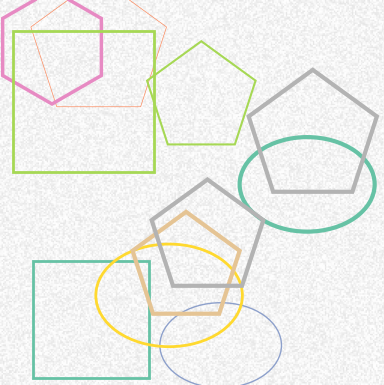[{"shape": "square", "thickness": 2, "radius": 0.76, "center": [0.237, 0.171]}, {"shape": "oval", "thickness": 3, "radius": 0.88, "center": [0.798, 0.521]}, {"shape": "pentagon", "thickness": 0.5, "radius": 0.93, "center": [0.256, 0.873]}, {"shape": "oval", "thickness": 1, "radius": 0.79, "center": [0.573, 0.103]}, {"shape": "hexagon", "thickness": 2.5, "radius": 0.74, "center": [0.135, 0.878]}, {"shape": "pentagon", "thickness": 1.5, "radius": 0.74, "center": [0.523, 0.745]}, {"shape": "square", "thickness": 2, "radius": 0.91, "center": [0.216, 0.736]}, {"shape": "oval", "thickness": 2, "radius": 0.95, "center": [0.439, 0.233]}, {"shape": "pentagon", "thickness": 3, "radius": 0.73, "center": [0.483, 0.303]}, {"shape": "pentagon", "thickness": 3, "radius": 0.76, "center": [0.539, 0.381]}, {"shape": "pentagon", "thickness": 3, "radius": 0.88, "center": [0.812, 0.643]}]